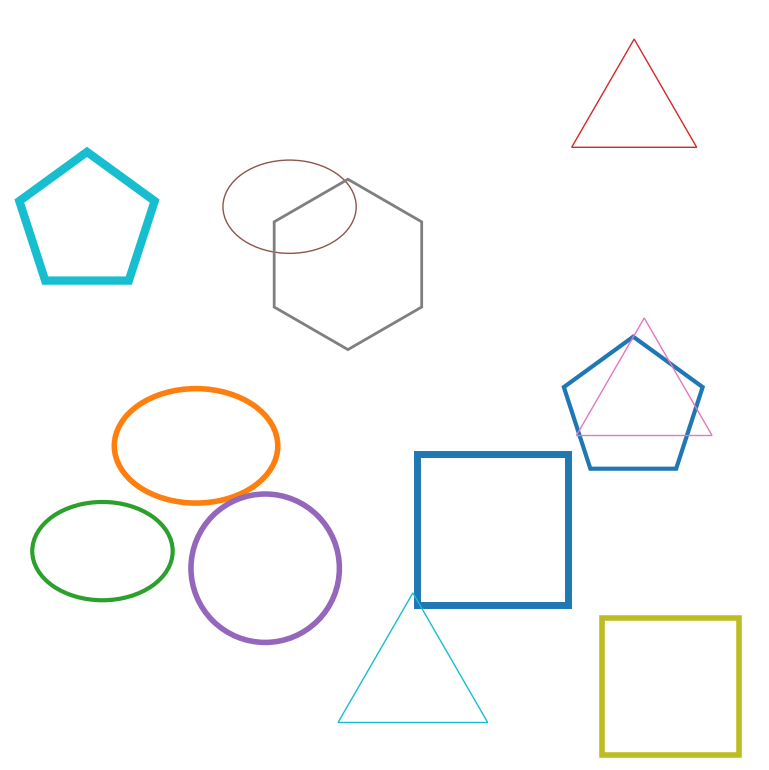[{"shape": "square", "thickness": 2.5, "radius": 0.49, "center": [0.639, 0.312]}, {"shape": "pentagon", "thickness": 1.5, "radius": 0.47, "center": [0.822, 0.468]}, {"shape": "oval", "thickness": 2, "radius": 0.53, "center": [0.255, 0.421]}, {"shape": "oval", "thickness": 1.5, "radius": 0.46, "center": [0.133, 0.284]}, {"shape": "triangle", "thickness": 0.5, "radius": 0.47, "center": [0.824, 0.856]}, {"shape": "circle", "thickness": 2, "radius": 0.48, "center": [0.344, 0.262]}, {"shape": "oval", "thickness": 0.5, "radius": 0.43, "center": [0.376, 0.732]}, {"shape": "triangle", "thickness": 0.5, "radius": 0.51, "center": [0.837, 0.485]}, {"shape": "hexagon", "thickness": 1, "radius": 0.55, "center": [0.452, 0.657]}, {"shape": "square", "thickness": 2, "radius": 0.44, "center": [0.87, 0.108]}, {"shape": "pentagon", "thickness": 3, "radius": 0.46, "center": [0.113, 0.71]}, {"shape": "triangle", "thickness": 0.5, "radius": 0.56, "center": [0.536, 0.118]}]